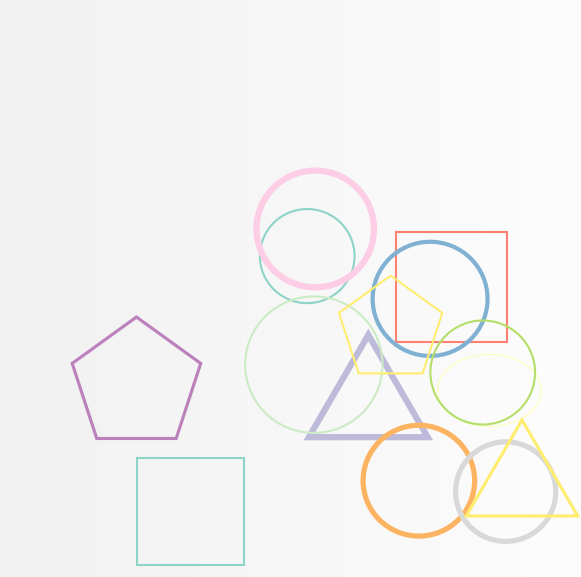[{"shape": "square", "thickness": 1, "radius": 0.46, "center": [0.328, 0.113]}, {"shape": "circle", "thickness": 1, "radius": 0.41, "center": [0.529, 0.556]}, {"shape": "oval", "thickness": 0.5, "radius": 0.45, "center": [0.842, 0.323]}, {"shape": "triangle", "thickness": 3, "radius": 0.59, "center": [0.634, 0.301]}, {"shape": "square", "thickness": 1, "radius": 0.48, "center": [0.777, 0.502]}, {"shape": "circle", "thickness": 2, "radius": 0.49, "center": [0.74, 0.482]}, {"shape": "circle", "thickness": 2.5, "radius": 0.48, "center": [0.721, 0.167]}, {"shape": "circle", "thickness": 1, "radius": 0.45, "center": [0.831, 0.354]}, {"shape": "circle", "thickness": 3, "radius": 0.51, "center": [0.542, 0.603]}, {"shape": "circle", "thickness": 2.5, "radius": 0.43, "center": [0.87, 0.148]}, {"shape": "pentagon", "thickness": 1.5, "radius": 0.58, "center": [0.235, 0.334]}, {"shape": "circle", "thickness": 1, "radius": 0.59, "center": [0.54, 0.368]}, {"shape": "pentagon", "thickness": 1, "radius": 0.47, "center": [0.672, 0.428]}, {"shape": "triangle", "thickness": 1.5, "radius": 0.55, "center": [0.898, 0.161]}]